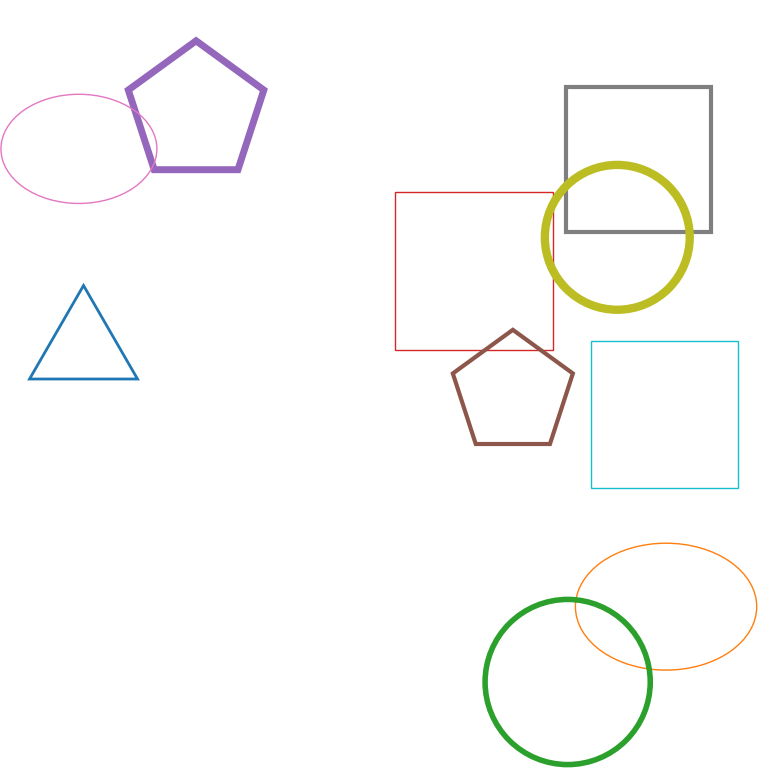[{"shape": "triangle", "thickness": 1, "radius": 0.4, "center": [0.108, 0.548]}, {"shape": "oval", "thickness": 0.5, "radius": 0.59, "center": [0.865, 0.212]}, {"shape": "circle", "thickness": 2, "radius": 0.54, "center": [0.737, 0.114]}, {"shape": "square", "thickness": 0.5, "radius": 0.51, "center": [0.616, 0.648]}, {"shape": "pentagon", "thickness": 2.5, "radius": 0.46, "center": [0.255, 0.854]}, {"shape": "pentagon", "thickness": 1.5, "radius": 0.41, "center": [0.666, 0.49]}, {"shape": "oval", "thickness": 0.5, "radius": 0.51, "center": [0.102, 0.807]}, {"shape": "square", "thickness": 1.5, "radius": 0.47, "center": [0.829, 0.793]}, {"shape": "circle", "thickness": 3, "radius": 0.47, "center": [0.802, 0.692]}, {"shape": "square", "thickness": 0.5, "radius": 0.48, "center": [0.864, 0.461]}]